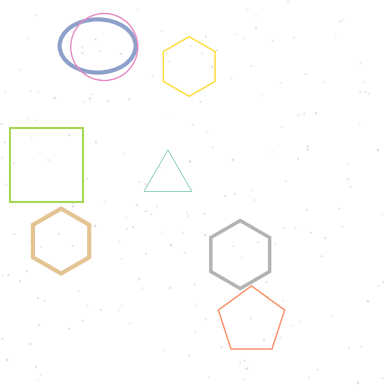[{"shape": "triangle", "thickness": 0.5, "radius": 0.36, "center": [0.436, 0.539]}, {"shape": "pentagon", "thickness": 1, "radius": 0.45, "center": [0.653, 0.167]}, {"shape": "oval", "thickness": 3, "radius": 0.49, "center": [0.254, 0.881]}, {"shape": "circle", "thickness": 1, "radius": 0.44, "center": [0.271, 0.878]}, {"shape": "square", "thickness": 1.5, "radius": 0.48, "center": [0.121, 0.571]}, {"shape": "hexagon", "thickness": 1, "radius": 0.39, "center": [0.491, 0.827]}, {"shape": "hexagon", "thickness": 3, "radius": 0.42, "center": [0.159, 0.374]}, {"shape": "hexagon", "thickness": 2.5, "radius": 0.44, "center": [0.624, 0.339]}]